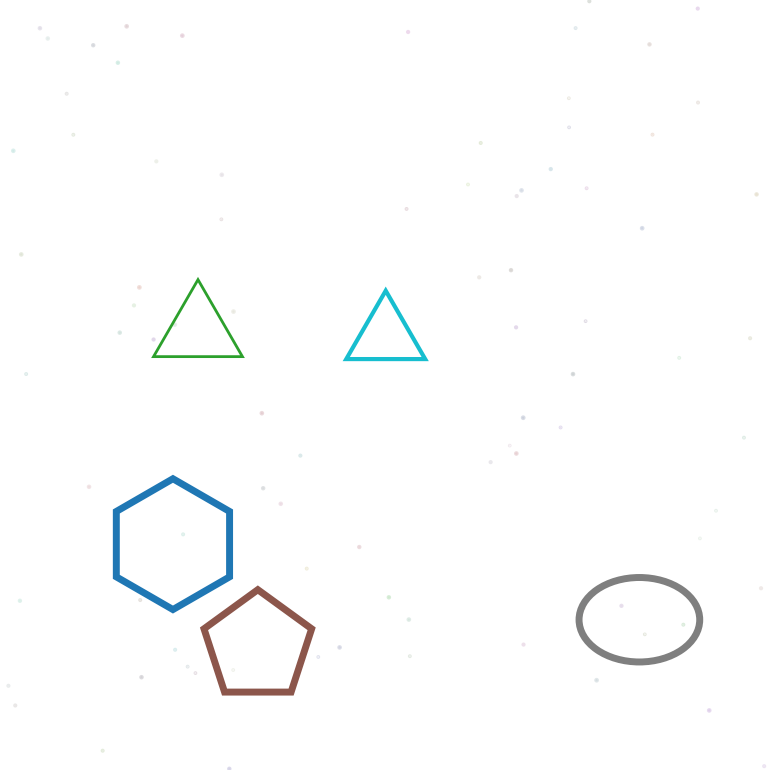[{"shape": "hexagon", "thickness": 2.5, "radius": 0.42, "center": [0.225, 0.293]}, {"shape": "triangle", "thickness": 1, "radius": 0.33, "center": [0.257, 0.57]}, {"shape": "pentagon", "thickness": 2.5, "radius": 0.37, "center": [0.335, 0.161]}, {"shape": "oval", "thickness": 2.5, "radius": 0.39, "center": [0.83, 0.195]}, {"shape": "triangle", "thickness": 1.5, "radius": 0.3, "center": [0.501, 0.563]}]